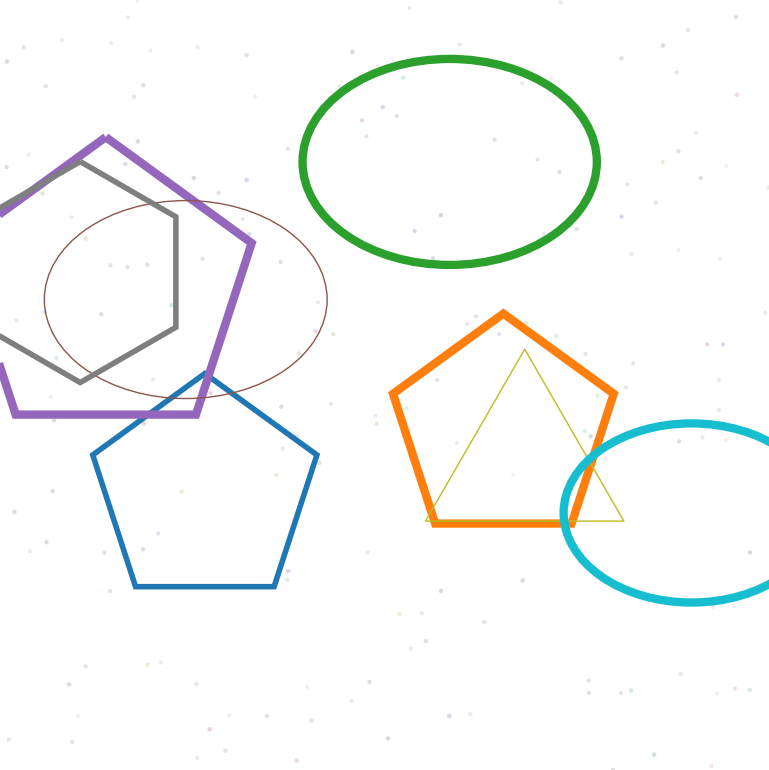[{"shape": "pentagon", "thickness": 2, "radius": 0.77, "center": [0.266, 0.362]}, {"shape": "pentagon", "thickness": 3, "radius": 0.75, "center": [0.654, 0.442]}, {"shape": "oval", "thickness": 3, "radius": 0.96, "center": [0.584, 0.79]}, {"shape": "pentagon", "thickness": 3, "radius": 1.0, "center": [0.137, 0.623]}, {"shape": "oval", "thickness": 0.5, "radius": 0.92, "center": [0.241, 0.611]}, {"shape": "hexagon", "thickness": 2, "radius": 0.72, "center": [0.104, 0.647]}, {"shape": "triangle", "thickness": 0.5, "radius": 0.74, "center": [0.681, 0.398]}, {"shape": "oval", "thickness": 3, "radius": 0.83, "center": [0.898, 0.334]}]